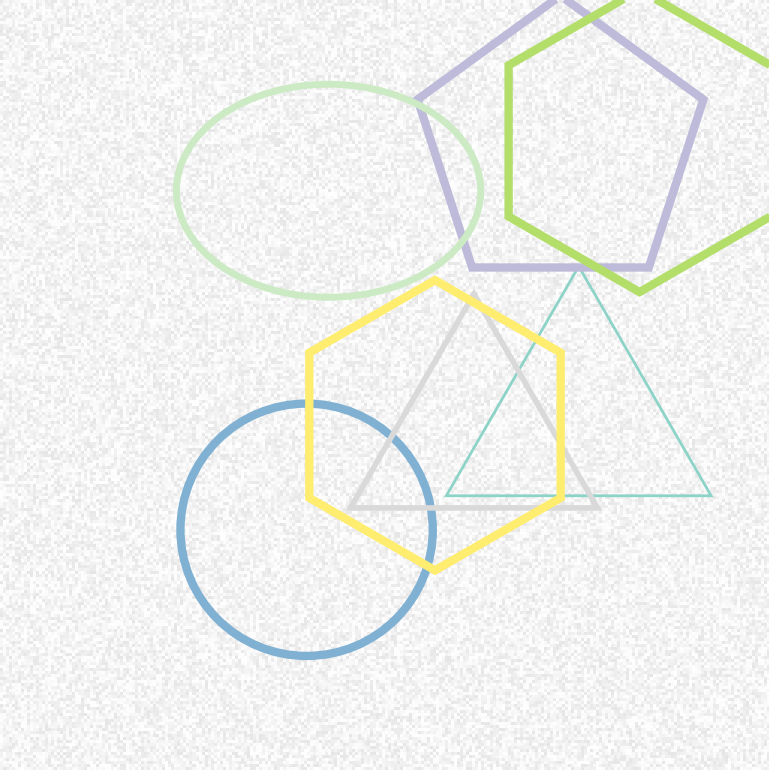[{"shape": "triangle", "thickness": 1, "radius": 0.99, "center": [0.752, 0.455]}, {"shape": "pentagon", "thickness": 3, "radius": 0.98, "center": [0.728, 0.811]}, {"shape": "circle", "thickness": 3, "radius": 0.82, "center": [0.398, 0.312]}, {"shape": "hexagon", "thickness": 3, "radius": 0.98, "center": [0.831, 0.817]}, {"shape": "triangle", "thickness": 2, "radius": 0.93, "center": [0.615, 0.433]}, {"shape": "oval", "thickness": 2.5, "radius": 0.99, "center": [0.427, 0.752]}, {"shape": "hexagon", "thickness": 3, "radius": 0.94, "center": [0.565, 0.448]}]